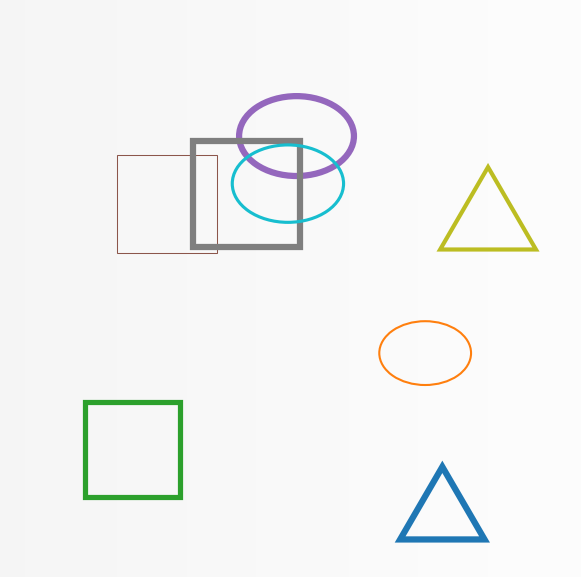[{"shape": "triangle", "thickness": 3, "radius": 0.42, "center": [0.761, 0.107]}, {"shape": "oval", "thickness": 1, "radius": 0.39, "center": [0.731, 0.388]}, {"shape": "square", "thickness": 2.5, "radius": 0.41, "center": [0.227, 0.22]}, {"shape": "oval", "thickness": 3, "radius": 0.49, "center": [0.51, 0.764]}, {"shape": "square", "thickness": 0.5, "radius": 0.43, "center": [0.287, 0.646]}, {"shape": "square", "thickness": 3, "radius": 0.46, "center": [0.424, 0.663]}, {"shape": "triangle", "thickness": 2, "radius": 0.48, "center": [0.84, 0.615]}, {"shape": "oval", "thickness": 1.5, "radius": 0.48, "center": [0.495, 0.681]}]